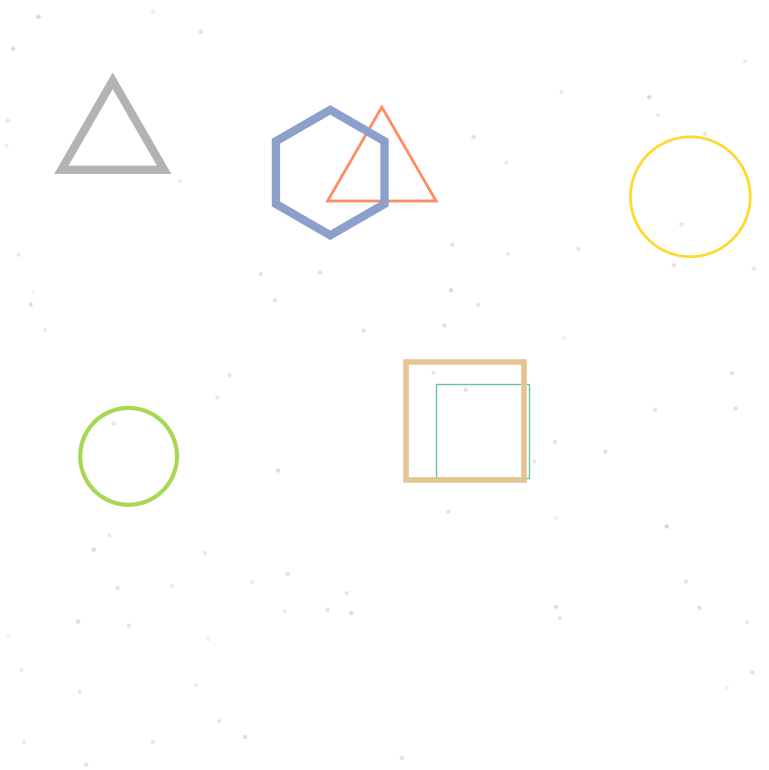[{"shape": "square", "thickness": 0.5, "radius": 0.3, "center": [0.627, 0.44]}, {"shape": "triangle", "thickness": 1, "radius": 0.41, "center": [0.496, 0.78]}, {"shape": "hexagon", "thickness": 3, "radius": 0.41, "center": [0.429, 0.776]}, {"shape": "circle", "thickness": 1.5, "radius": 0.31, "center": [0.167, 0.407]}, {"shape": "circle", "thickness": 1, "radius": 0.39, "center": [0.897, 0.744]}, {"shape": "square", "thickness": 2, "radius": 0.38, "center": [0.604, 0.453]}, {"shape": "triangle", "thickness": 3, "radius": 0.39, "center": [0.146, 0.818]}]